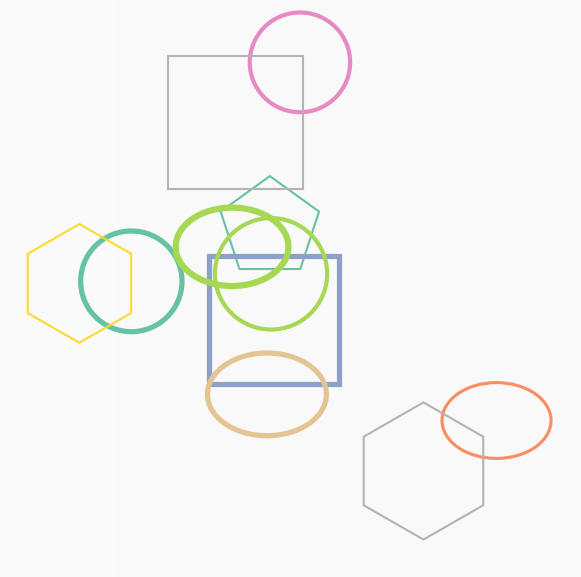[{"shape": "pentagon", "thickness": 1, "radius": 0.44, "center": [0.464, 0.605]}, {"shape": "circle", "thickness": 2.5, "radius": 0.44, "center": [0.226, 0.512]}, {"shape": "oval", "thickness": 1.5, "radius": 0.47, "center": [0.854, 0.271]}, {"shape": "square", "thickness": 2.5, "radius": 0.56, "center": [0.472, 0.445]}, {"shape": "circle", "thickness": 2, "radius": 0.43, "center": [0.516, 0.891]}, {"shape": "circle", "thickness": 2, "radius": 0.48, "center": [0.466, 0.525]}, {"shape": "oval", "thickness": 3, "radius": 0.48, "center": [0.399, 0.572]}, {"shape": "hexagon", "thickness": 1, "radius": 0.51, "center": [0.137, 0.508]}, {"shape": "oval", "thickness": 2.5, "radius": 0.51, "center": [0.459, 0.316]}, {"shape": "square", "thickness": 1, "radius": 0.58, "center": [0.405, 0.787]}, {"shape": "hexagon", "thickness": 1, "radius": 0.59, "center": [0.729, 0.184]}]